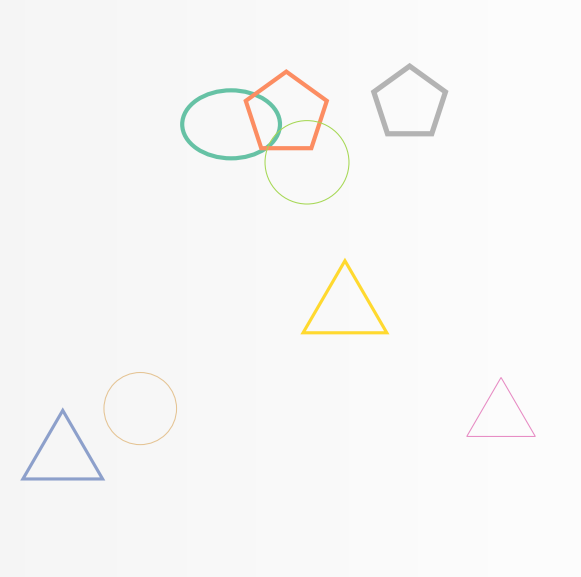[{"shape": "oval", "thickness": 2, "radius": 0.42, "center": [0.398, 0.784]}, {"shape": "pentagon", "thickness": 2, "radius": 0.37, "center": [0.493, 0.802]}, {"shape": "triangle", "thickness": 1.5, "radius": 0.4, "center": [0.108, 0.209]}, {"shape": "triangle", "thickness": 0.5, "radius": 0.34, "center": [0.862, 0.277]}, {"shape": "circle", "thickness": 0.5, "radius": 0.36, "center": [0.528, 0.718]}, {"shape": "triangle", "thickness": 1.5, "radius": 0.42, "center": [0.593, 0.464]}, {"shape": "circle", "thickness": 0.5, "radius": 0.31, "center": [0.241, 0.292]}, {"shape": "pentagon", "thickness": 2.5, "radius": 0.32, "center": [0.705, 0.82]}]